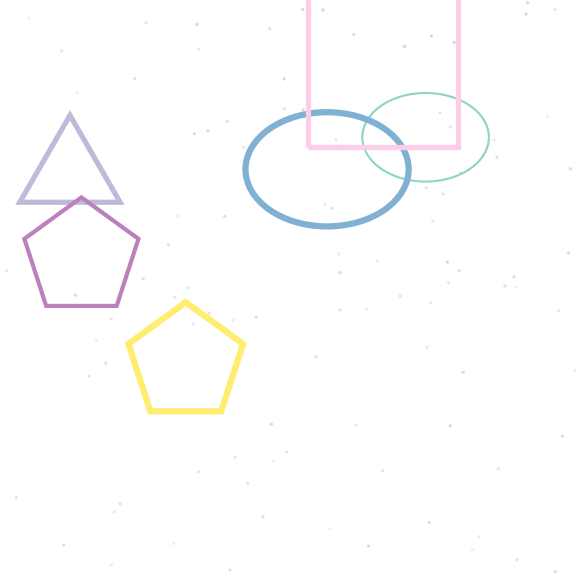[{"shape": "oval", "thickness": 1, "radius": 0.55, "center": [0.737, 0.761]}, {"shape": "triangle", "thickness": 2.5, "radius": 0.5, "center": [0.121, 0.699]}, {"shape": "oval", "thickness": 3, "radius": 0.71, "center": [0.566, 0.706]}, {"shape": "square", "thickness": 2.5, "radius": 0.65, "center": [0.663, 0.875]}, {"shape": "pentagon", "thickness": 2, "radius": 0.52, "center": [0.141, 0.553]}, {"shape": "pentagon", "thickness": 3, "radius": 0.52, "center": [0.322, 0.371]}]